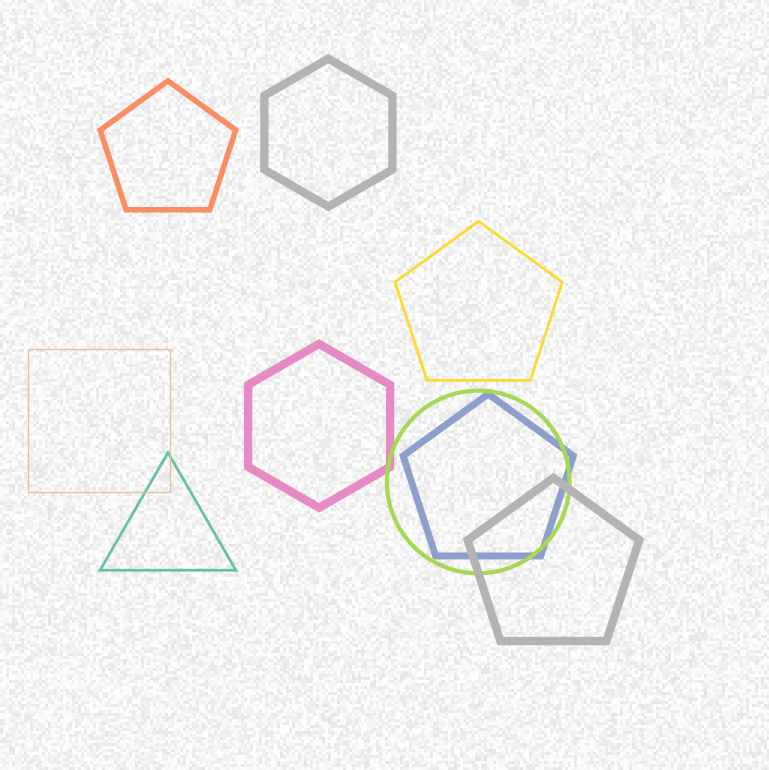[{"shape": "triangle", "thickness": 1, "radius": 0.51, "center": [0.218, 0.31]}, {"shape": "pentagon", "thickness": 2, "radius": 0.46, "center": [0.218, 0.802]}, {"shape": "pentagon", "thickness": 2.5, "radius": 0.58, "center": [0.634, 0.372]}, {"shape": "hexagon", "thickness": 3, "radius": 0.53, "center": [0.414, 0.447]}, {"shape": "circle", "thickness": 1.5, "radius": 0.59, "center": [0.621, 0.374]}, {"shape": "pentagon", "thickness": 1, "radius": 0.57, "center": [0.622, 0.598]}, {"shape": "square", "thickness": 0.5, "radius": 0.46, "center": [0.129, 0.454]}, {"shape": "pentagon", "thickness": 3, "radius": 0.59, "center": [0.719, 0.262]}, {"shape": "hexagon", "thickness": 3, "radius": 0.48, "center": [0.427, 0.828]}]